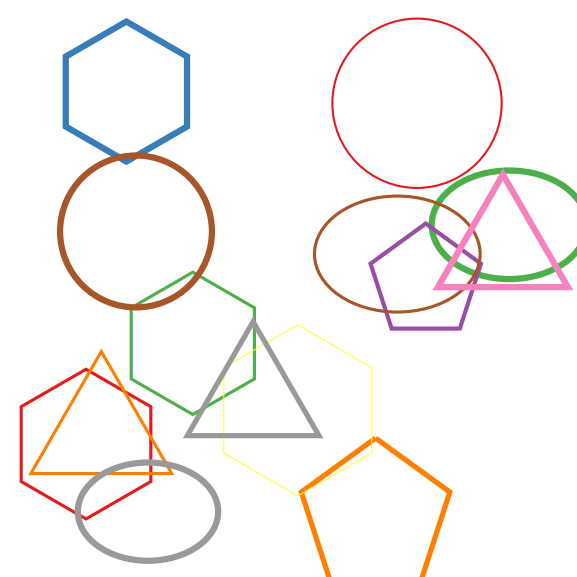[{"shape": "circle", "thickness": 1, "radius": 0.73, "center": [0.722, 0.82]}, {"shape": "hexagon", "thickness": 1.5, "radius": 0.65, "center": [0.149, 0.23]}, {"shape": "hexagon", "thickness": 3, "radius": 0.61, "center": [0.219, 0.841]}, {"shape": "oval", "thickness": 3, "radius": 0.67, "center": [0.882, 0.61]}, {"shape": "hexagon", "thickness": 1.5, "radius": 0.62, "center": [0.334, 0.405]}, {"shape": "pentagon", "thickness": 2, "radius": 0.5, "center": [0.737, 0.511]}, {"shape": "triangle", "thickness": 1.5, "radius": 0.7, "center": [0.175, 0.25]}, {"shape": "pentagon", "thickness": 2.5, "radius": 0.68, "center": [0.65, 0.105]}, {"shape": "hexagon", "thickness": 0.5, "radius": 0.74, "center": [0.516, 0.289]}, {"shape": "circle", "thickness": 3, "radius": 0.66, "center": [0.235, 0.598]}, {"shape": "oval", "thickness": 1.5, "radius": 0.72, "center": [0.688, 0.559]}, {"shape": "triangle", "thickness": 3, "radius": 0.65, "center": [0.871, 0.567]}, {"shape": "oval", "thickness": 3, "radius": 0.61, "center": [0.256, 0.113]}, {"shape": "triangle", "thickness": 2.5, "radius": 0.66, "center": [0.438, 0.311]}]